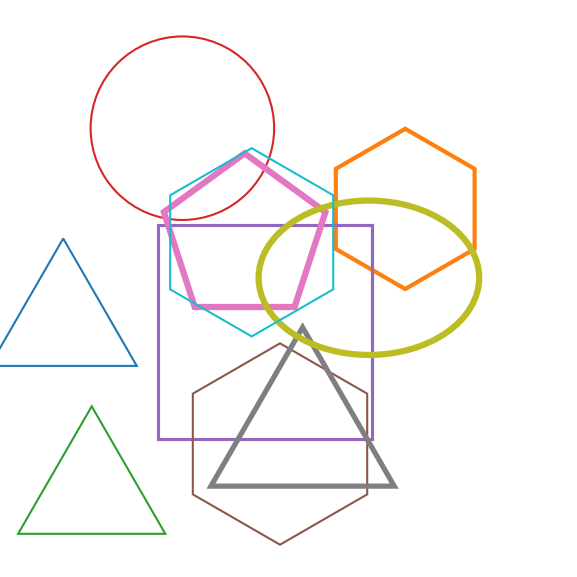[{"shape": "triangle", "thickness": 1, "radius": 0.74, "center": [0.109, 0.439]}, {"shape": "hexagon", "thickness": 2, "radius": 0.69, "center": [0.702, 0.637]}, {"shape": "triangle", "thickness": 1, "radius": 0.74, "center": [0.159, 0.148]}, {"shape": "circle", "thickness": 1, "radius": 0.79, "center": [0.316, 0.777]}, {"shape": "square", "thickness": 1.5, "radius": 0.93, "center": [0.458, 0.425]}, {"shape": "hexagon", "thickness": 1, "radius": 0.87, "center": [0.485, 0.23]}, {"shape": "pentagon", "thickness": 3, "radius": 0.74, "center": [0.424, 0.587]}, {"shape": "triangle", "thickness": 2.5, "radius": 0.92, "center": [0.524, 0.249]}, {"shape": "oval", "thickness": 3, "radius": 0.95, "center": [0.639, 0.518]}, {"shape": "hexagon", "thickness": 1, "radius": 0.81, "center": [0.436, 0.58]}]